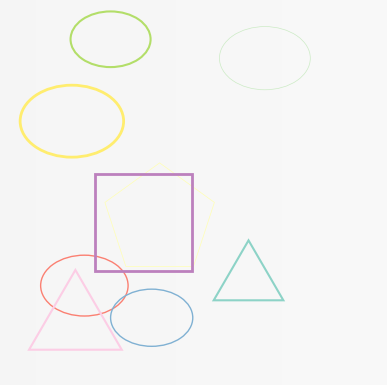[{"shape": "triangle", "thickness": 1.5, "radius": 0.52, "center": [0.641, 0.272]}, {"shape": "pentagon", "thickness": 0.5, "radius": 0.74, "center": [0.412, 0.428]}, {"shape": "oval", "thickness": 1, "radius": 0.56, "center": [0.218, 0.258]}, {"shape": "oval", "thickness": 1, "radius": 0.53, "center": [0.391, 0.175]}, {"shape": "oval", "thickness": 1.5, "radius": 0.52, "center": [0.285, 0.898]}, {"shape": "triangle", "thickness": 1.5, "radius": 0.69, "center": [0.195, 0.161]}, {"shape": "square", "thickness": 2, "radius": 0.63, "center": [0.371, 0.422]}, {"shape": "oval", "thickness": 0.5, "radius": 0.59, "center": [0.684, 0.849]}, {"shape": "oval", "thickness": 2, "radius": 0.67, "center": [0.185, 0.685]}]